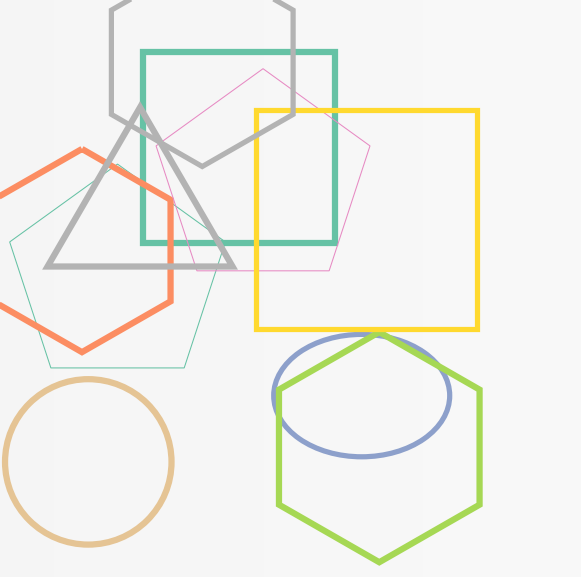[{"shape": "pentagon", "thickness": 0.5, "radius": 0.98, "center": [0.202, 0.52]}, {"shape": "square", "thickness": 3, "radius": 0.83, "center": [0.41, 0.743]}, {"shape": "hexagon", "thickness": 3, "radius": 0.88, "center": [0.141, 0.565]}, {"shape": "oval", "thickness": 2.5, "radius": 0.76, "center": [0.622, 0.314]}, {"shape": "pentagon", "thickness": 0.5, "radius": 0.97, "center": [0.453, 0.687]}, {"shape": "hexagon", "thickness": 3, "radius": 1.0, "center": [0.653, 0.225]}, {"shape": "square", "thickness": 2.5, "radius": 0.95, "center": [0.631, 0.619]}, {"shape": "circle", "thickness": 3, "radius": 0.72, "center": [0.152, 0.199]}, {"shape": "hexagon", "thickness": 2.5, "radius": 0.9, "center": [0.348, 0.891]}, {"shape": "triangle", "thickness": 3, "radius": 0.92, "center": [0.241, 0.63]}]